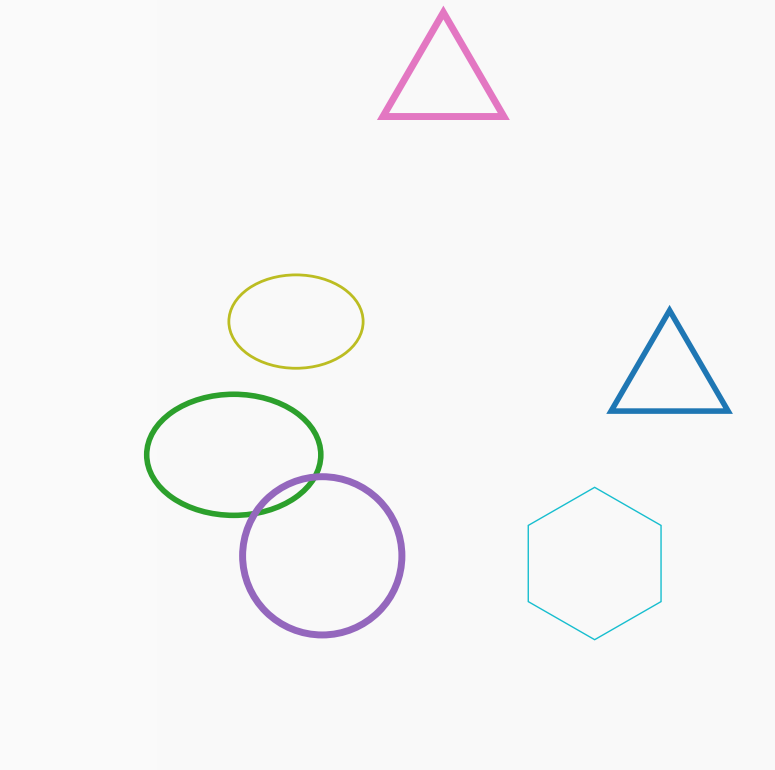[{"shape": "triangle", "thickness": 2, "radius": 0.44, "center": [0.864, 0.51]}, {"shape": "oval", "thickness": 2, "radius": 0.56, "center": [0.302, 0.409]}, {"shape": "circle", "thickness": 2.5, "radius": 0.51, "center": [0.416, 0.278]}, {"shape": "triangle", "thickness": 2.5, "radius": 0.45, "center": [0.572, 0.894]}, {"shape": "oval", "thickness": 1, "radius": 0.43, "center": [0.382, 0.582]}, {"shape": "hexagon", "thickness": 0.5, "radius": 0.49, "center": [0.767, 0.268]}]